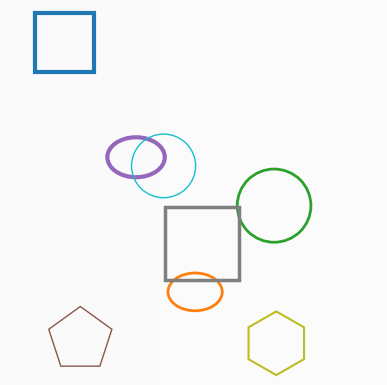[{"shape": "square", "thickness": 3, "radius": 0.38, "center": [0.166, 0.89]}, {"shape": "oval", "thickness": 2, "radius": 0.35, "center": [0.504, 0.242]}, {"shape": "circle", "thickness": 2, "radius": 0.48, "center": [0.707, 0.466]}, {"shape": "oval", "thickness": 3, "radius": 0.37, "center": [0.351, 0.592]}, {"shape": "pentagon", "thickness": 1, "radius": 0.43, "center": [0.207, 0.118]}, {"shape": "square", "thickness": 2.5, "radius": 0.47, "center": [0.521, 0.367]}, {"shape": "hexagon", "thickness": 1.5, "radius": 0.41, "center": [0.713, 0.108]}, {"shape": "circle", "thickness": 1, "radius": 0.41, "center": [0.422, 0.569]}]